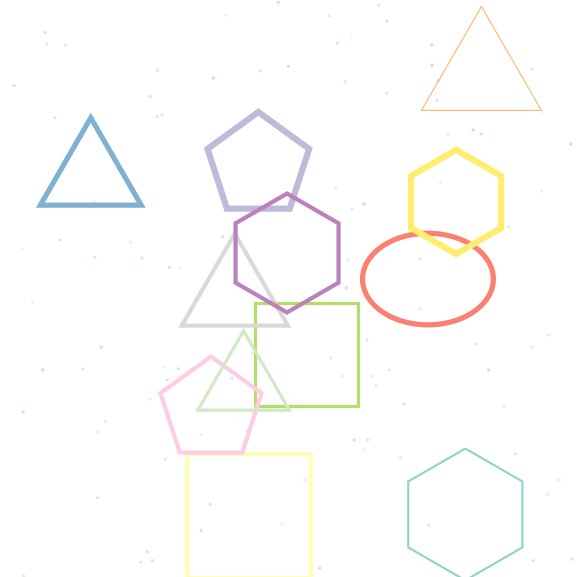[{"shape": "hexagon", "thickness": 1, "radius": 0.57, "center": [0.806, 0.108]}, {"shape": "square", "thickness": 2, "radius": 0.54, "center": [0.431, 0.106]}, {"shape": "pentagon", "thickness": 3, "radius": 0.46, "center": [0.447, 0.713]}, {"shape": "oval", "thickness": 2.5, "radius": 0.57, "center": [0.741, 0.516]}, {"shape": "triangle", "thickness": 2.5, "radius": 0.5, "center": [0.157, 0.694]}, {"shape": "triangle", "thickness": 0.5, "radius": 0.6, "center": [0.834, 0.868]}, {"shape": "square", "thickness": 1.5, "radius": 0.45, "center": [0.531, 0.385]}, {"shape": "pentagon", "thickness": 2, "radius": 0.46, "center": [0.365, 0.29]}, {"shape": "triangle", "thickness": 2, "radius": 0.53, "center": [0.407, 0.488]}, {"shape": "hexagon", "thickness": 2, "radius": 0.51, "center": [0.497, 0.561]}, {"shape": "triangle", "thickness": 1.5, "radius": 0.46, "center": [0.422, 0.335]}, {"shape": "hexagon", "thickness": 3, "radius": 0.45, "center": [0.79, 0.649]}]